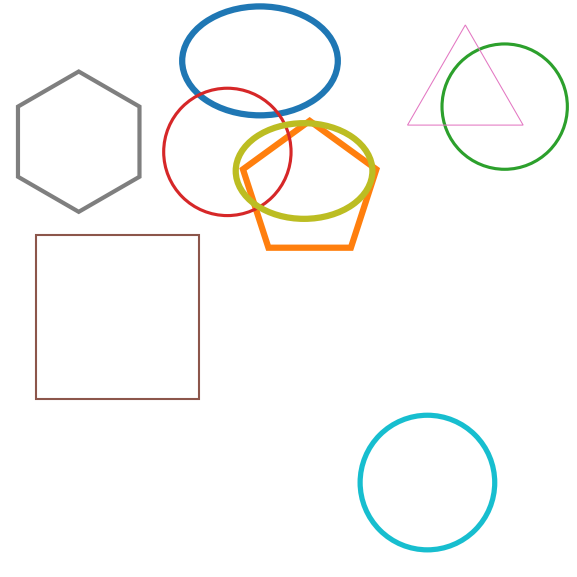[{"shape": "oval", "thickness": 3, "radius": 0.67, "center": [0.45, 0.894]}, {"shape": "pentagon", "thickness": 3, "radius": 0.61, "center": [0.536, 0.668]}, {"shape": "circle", "thickness": 1.5, "radius": 0.54, "center": [0.874, 0.815]}, {"shape": "circle", "thickness": 1.5, "radius": 0.55, "center": [0.394, 0.736]}, {"shape": "square", "thickness": 1, "radius": 0.71, "center": [0.204, 0.451]}, {"shape": "triangle", "thickness": 0.5, "radius": 0.58, "center": [0.806, 0.84]}, {"shape": "hexagon", "thickness": 2, "radius": 0.61, "center": [0.136, 0.754]}, {"shape": "oval", "thickness": 3, "radius": 0.59, "center": [0.527, 0.703]}, {"shape": "circle", "thickness": 2.5, "radius": 0.58, "center": [0.74, 0.164]}]